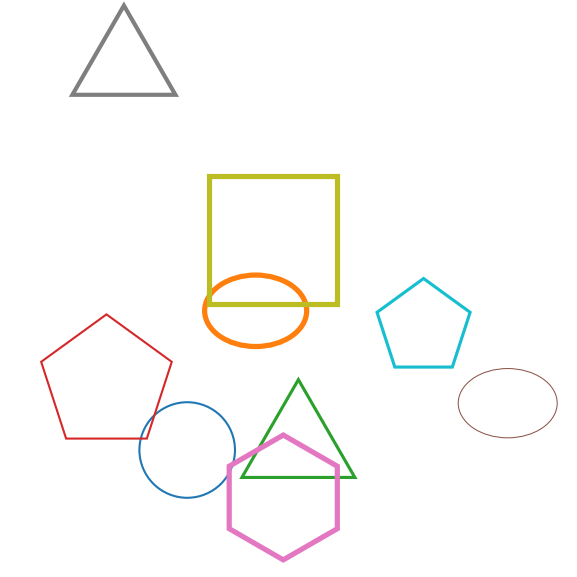[{"shape": "circle", "thickness": 1, "radius": 0.41, "center": [0.324, 0.22]}, {"shape": "oval", "thickness": 2.5, "radius": 0.44, "center": [0.443, 0.461]}, {"shape": "triangle", "thickness": 1.5, "radius": 0.56, "center": [0.517, 0.229]}, {"shape": "pentagon", "thickness": 1, "radius": 0.59, "center": [0.184, 0.336]}, {"shape": "oval", "thickness": 0.5, "radius": 0.43, "center": [0.879, 0.301]}, {"shape": "hexagon", "thickness": 2.5, "radius": 0.54, "center": [0.49, 0.138]}, {"shape": "triangle", "thickness": 2, "radius": 0.52, "center": [0.215, 0.886]}, {"shape": "square", "thickness": 2.5, "radius": 0.55, "center": [0.473, 0.584]}, {"shape": "pentagon", "thickness": 1.5, "radius": 0.42, "center": [0.733, 0.432]}]